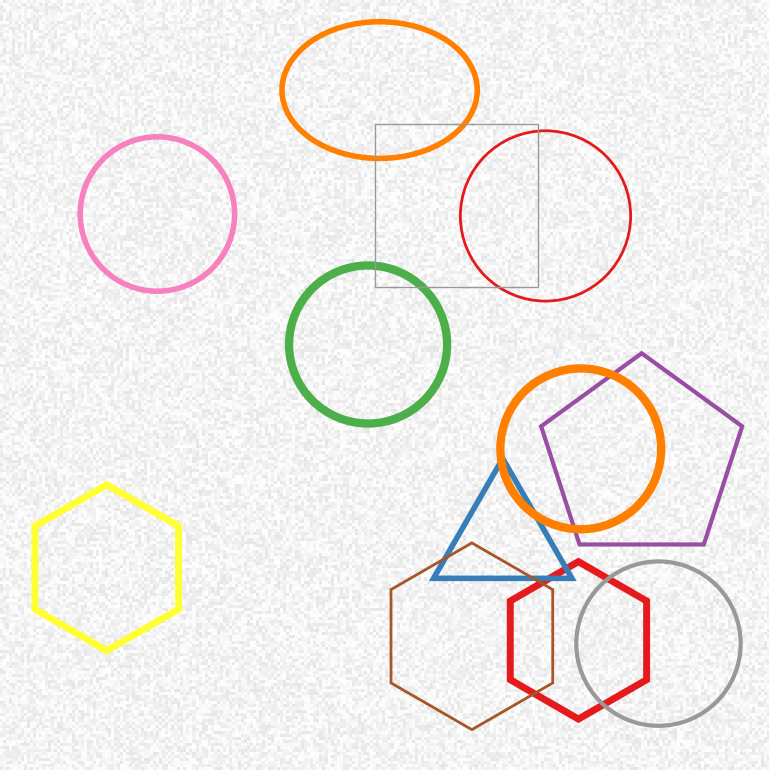[{"shape": "circle", "thickness": 1, "radius": 0.55, "center": [0.708, 0.72]}, {"shape": "hexagon", "thickness": 2.5, "radius": 0.51, "center": [0.751, 0.168]}, {"shape": "triangle", "thickness": 2, "radius": 0.52, "center": [0.653, 0.301]}, {"shape": "circle", "thickness": 3, "radius": 0.51, "center": [0.478, 0.553]}, {"shape": "pentagon", "thickness": 1.5, "radius": 0.69, "center": [0.833, 0.404]}, {"shape": "oval", "thickness": 2, "radius": 0.63, "center": [0.493, 0.883]}, {"shape": "circle", "thickness": 3, "radius": 0.52, "center": [0.754, 0.417]}, {"shape": "hexagon", "thickness": 2.5, "radius": 0.54, "center": [0.139, 0.263]}, {"shape": "hexagon", "thickness": 1, "radius": 0.61, "center": [0.613, 0.174]}, {"shape": "circle", "thickness": 2, "radius": 0.5, "center": [0.204, 0.722]}, {"shape": "circle", "thickness": 1.5, "radius": 0.53, "center": [0.855, 0.164]}, {"shape": "square", "thickness": 0.5, "radius": 0.53, "center": [0.593, 0.733]}]